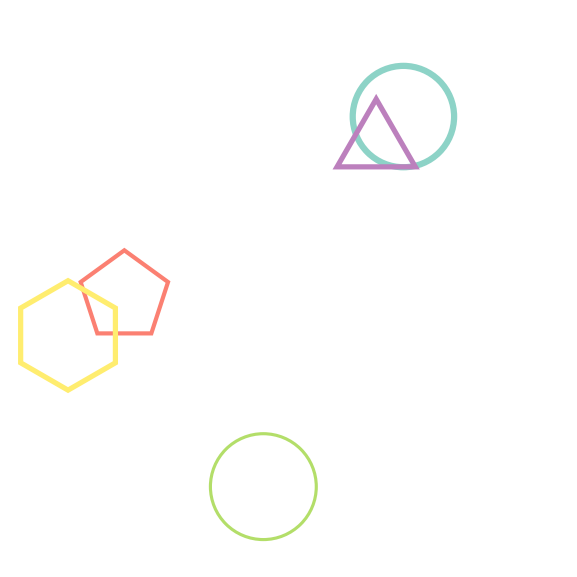[{"shape": "circle", "thickness": 3, "radius": 0.44, "center": [0.699, 0.797]}, {"shape": "pentagon", "thickness": 2, "radius": 0.4, "center": [0.215, 0.486]}, {"shape": "circle", "thickness": 1.5, "radius": 0.46, "center": [0.456, 0.156]}, {"shape": "triangle", "thickness": 2.5, "radius": 0.39, "center": [0.651, 0.749]}, {"shape": "hexagon", "thickness": 2.5, "radius": 0.47, "center": [0.118, 0.418]}]